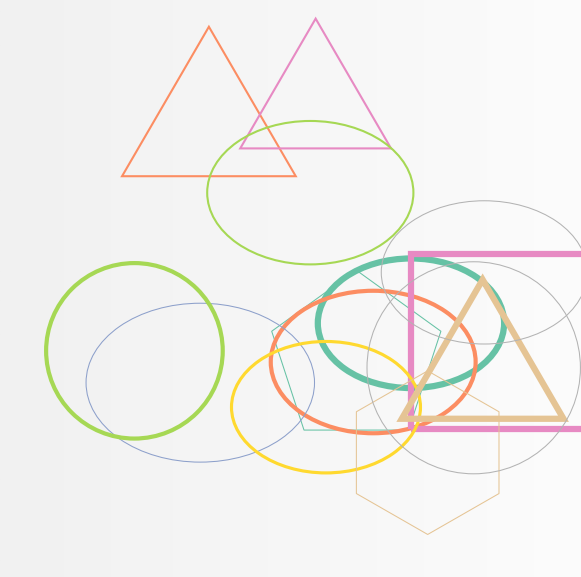[{"shape": "pentagon", "thickness": 0.5, "radius": 0.77, "center": [0.613, 0.378]}, {"shape": "oval", "thickness": 3, "radius": 0.8, "center": [0.707, 0.439]}, {"shape": "triangle", "thickness": 1, "radius": 0.86, "center": [0.359, 0.78]}, {"shape": "oval", "thickness": 2, "radius": 0.88, "center": [0.642, 0.372]}, {"shape": "oval", "thickness": 0.5, "radius": 0.98, "center": [0.345, 0.336]}, {"shape": "square", "thickness": 3, "radius": 0.76, "center": [0.858, 0.408]}, {"shape": "triangle", "thickness": 1, "radius": 0.75, "center": [0.543, 0.817]}, {"shape": "oval", "thickness": 1, "radius": 0.89, "center": [0.534, 0.665]}, {"shape": "circle", "thickness": 2, "radius": 0.76, "center": [0.231, 0.392]}, {"shape": "oval", "thickness": 1.5, "radius": 0.81, "center": [0.561, 0.294]}, {"shape": "hexagon", "thickness": 0.5, "radius": 0.71, "center": [0.736, 0.215]}, {"shape": "triangle", "thickness": 3, "radius": 0.8, "center": [0.83, 0.354]}, {"shape": "oval", "thickness": 0.5, "radius": 0.89, "center": [0.833, 0.527]}, {"shape": "circle", "thickness": 0.5, "radius": 0.92, "center": [0.815, 0.362]}]